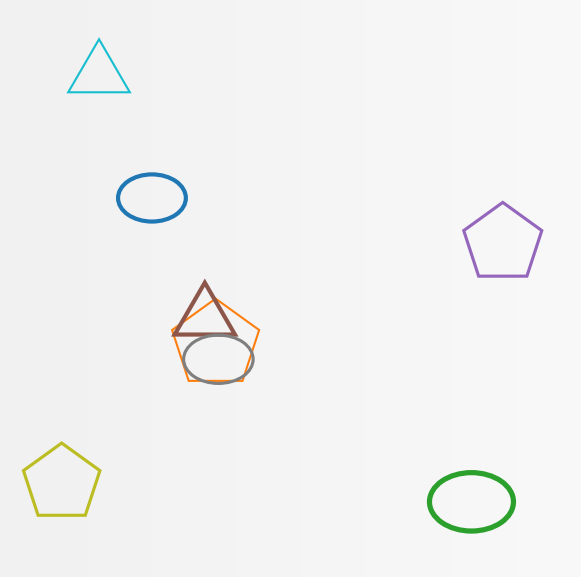[{"shape": "oval", "thickness": 2, "radius": 0.29, "center": [0.261, 0.656]}, {"shape": "pentagon", "thickness": 1, "radius": 0.39, "center": [0.371, 0.403]}, {"shape": "oval", "thickness": 2.5, "radius": 0.36, "center": [0.811, 0.13]}, {"shape": "pentagon", "thickness": 1.5, "radius": 0.35, "center": [0.865, 0.578]}, {"shape": "triangle", "thickness": 2, "radius": 0.3, "center": [0.352, 0.45]}, {"shape": "oval", "thickness": 1.5, "radius": 0.3, "center": [0.376, 0.377]}, {"shape": "pentagon", "thickness": 1.5, "radius": 0.35, "center": [0.106, 0.163]}, {"shape": "triangle", "thickness": 1, "radius": 0.31, "center": [0.17, 0.87]}]